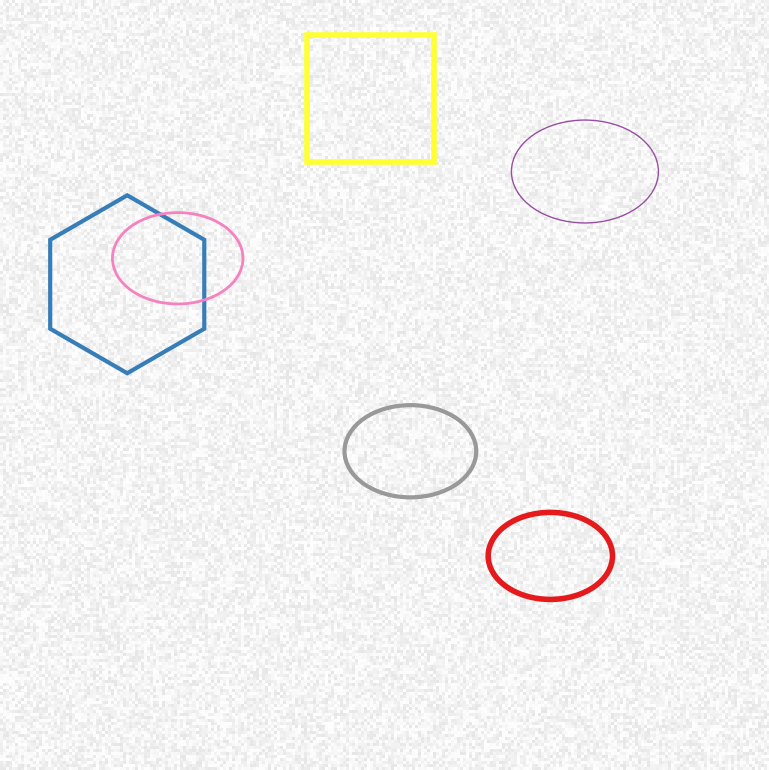[{"shape": "oval", "thickness": 2, "radius": 0.4, "center": [0.715, 0.278]}, {"shape": "hexagon", "thickness": 1.5, "radius": 0.58, "center": [0.165, 0.631]}, {"shape": "oval", "thickness": 0.5, "radius": 0.48, "center": [0.76, 0.777]}, {"shape": "square", "thickness": 2, "radius": 0.41, "center": [0.482, 0.872]}, {"shape": "oval", "thickness": 1, "radius": 0.42, "center": [0.231, 0.665]}, {"shape": "oval", "thickness": 1.5, "radius": 0.43, "center": [0.533, 0.414]}]